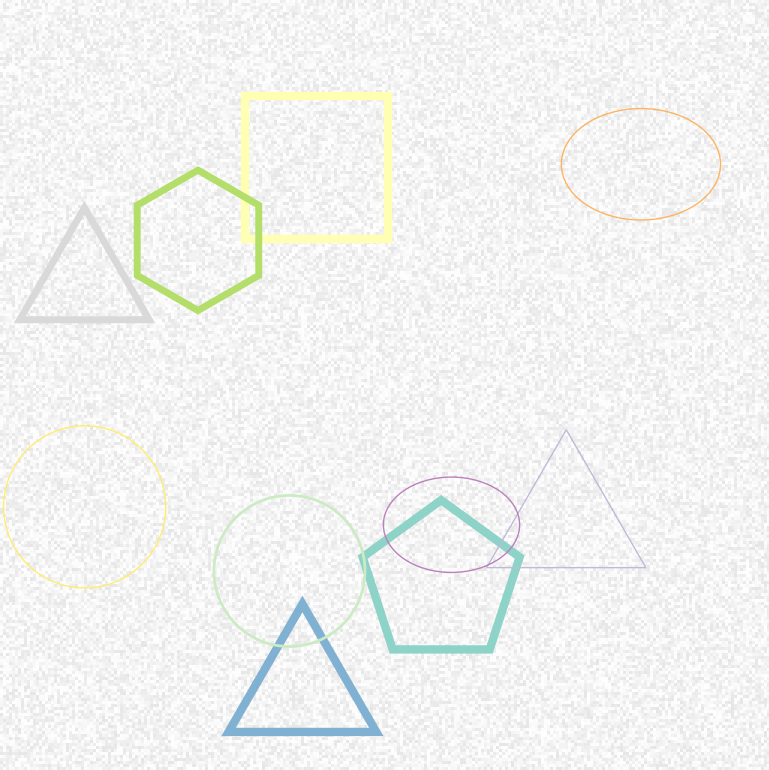[{"shape": "pentagon", "thickness": 3, "radius": 0.54, "center": [0.573, 0.243]}, {"shape": "square", "thickness": 3, "radius": 0.47, "center": [0.411, 0.783]}, {"shape": "triangle", "thickness": 0.5, "radius": 0.6, "center": [0.735, 0.323]}, {"shape": "triangle", "thickness": 3, "radius": 0.55, "center": [0.393, 0.105]}, {"shape": "oval", "thickness": 0.5, "radius": 0.52, "center": [0.832, 0.787]}, {"shape": "hexagon", "thickness": 2.5, "radius": 0.46, "center": [0.257, 0.688]}, {"shape": "triangle", "thickness": 2.5, "radius": 0.49, "center": [0.11, 0.633]}, {"shape": "oval", "thickness": 0.5, "radius": 0.44, "center": [0.586, 0.318]}, {"shape": "circle", "thickness": 1, "radius": 0.49, "center": [0.376, 0.258]}, {"shape": "circle", "thickness": 0.5, "radius": 0.53, "center": [0.11, 0.342]}]